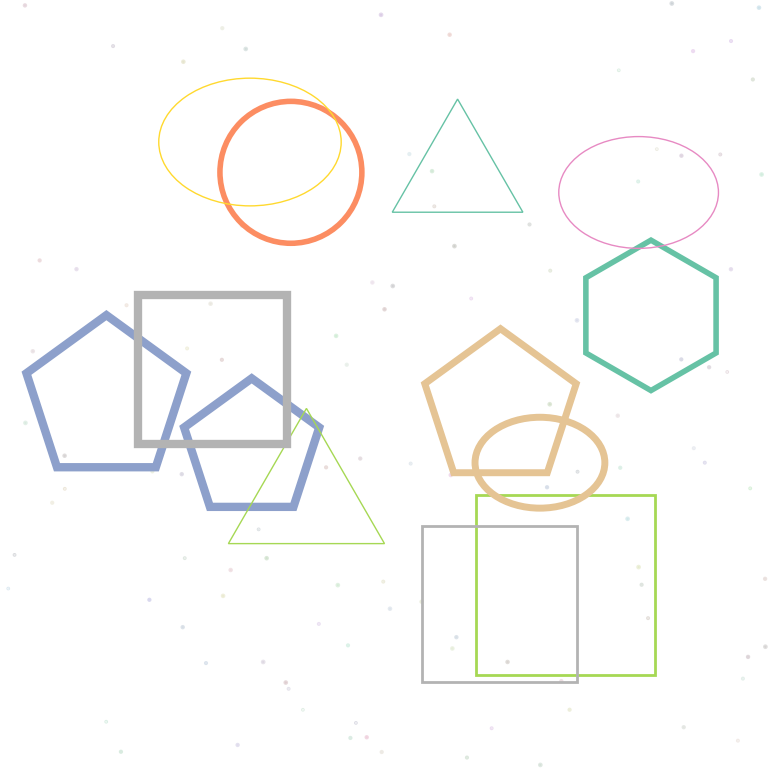[{"shape": "triangle", "thickness": 0.5, "radius": 0.49, "center": [0.594, 0.773]}, {"shape": "hexagon", "thickness": 2, "radius": 0.49, "center": [0.845, 0.59]}, {"shape": "circle", "thickness": 2, "radius": 0.46, "center": [0.378, 0.776]}, {"shape": "pentagon", "thickness": 3, "radius": 0.55, "center": [0.138, 0.482]}, {"shape": "pentagon", "thickness": 3, "radius": 0.46, "center": [0.327, 0.416]}, {"shape": "oval", "thickness": 0.5, "radius": 0.52, "center": [0.829, 0.75]}, {"shape": "square", "thickness": 1, "radius": 0.58, "center": [0.735, 0.24]}, {"shape": "triangle", "thickness": 0.5, "radius": 0.59, "center": [0.398, 0.353]}, {"shape": "oval", "thickness": 0.5, "radius": 0.59, "center": [0.325, 0.816]}, {"shape": "oval", "thickness": 2.5, "radius": 0.42, "center": [0.701, 0.399]}, {"shape": "pentagon", "thickness": 2.5, "radius": 0.52, "center": [0.65, 0.47]}, {"shape": "square", "thickness": 1, "radius": 0.5, "center": [0.648, 0.216]}, {"shape": "square", "thickness": 3, "radius": 0.48, "center": [0.276, 0.52]}]